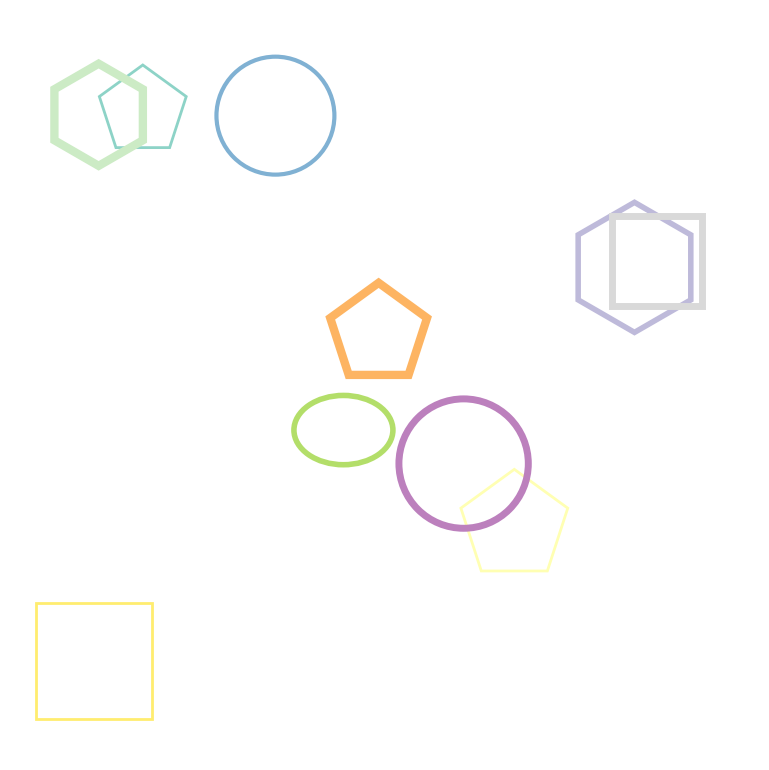[{"shape": "pentagon", "thickness": 1, "radius": 0.3, "center": [0.185, 0.856]}, {"shape": "pentagon", "thickness": 1, "radius": 0.36, "center": [0.668, 0.318]}, {"shape": "hexagon", "thickness": 2, "radius": 0.42, "center": [0.824, 0.653]}, {"shape": "circle", "thickness": 1.5, "radius": 0.38, "center": [0.358, 0.85]}, {"shape": "pentagon", "thickness": 3, "radius": 0.33, "center": [0.492, 0.567]}, {"shape": "oval", "thickness": 2, "radius": 0.32, "center": [0.446, 0.441]}, {"shape": "square", "thickness": 2.5, "radius": 0.29, "center": [0.853, 0.661]}, {"shape": "circle", "thickness": 2.5, "radius": 0.42, "center": [0.602, 0.398]}, {"shape": "hexagon", "thickness": 3, "radius": 0.33, "center": [0.128, 0.851]}, {"shape": "square", "thickness": 1, "radius": 0.37, "center": [0.122, 0.141]}]